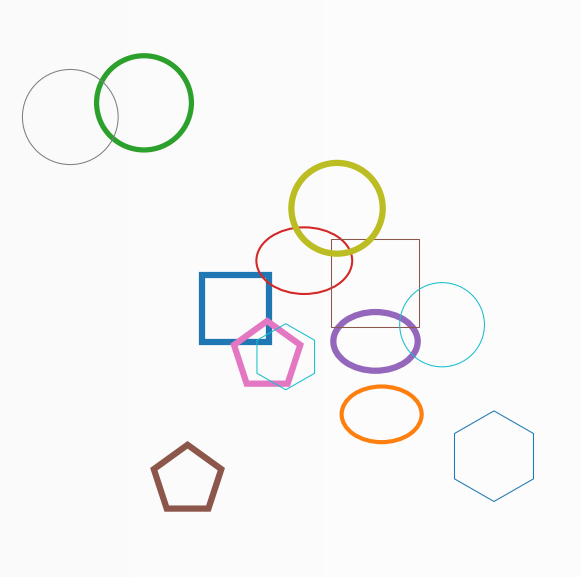[{"shape": "hexagon", "thickness": 0.5, "radius": 0.39, "center": [0.85, 0.209]}, {"shape": "square", "thickness": 3, "radius": 0.29, "center": [0.405, 0.465]}, {"shape": "oval", "thickness": 2, "radius": 0.34, "center": [0.657, 0.282]}, {"shape": "circle", "thickness": 2.5, "radius": 0.41, "center": [0.248, 0.821]}, {"shape": "oval", "thickness": 1, "radius": 0.41, "center": [0.524, 0.548]}, {"shape": "oval", "thickness": 3, "radius": 0.36, "center": [0.646, 0.408]}, {"shape": "pentagon", "thickness": 3, "radius": 0.31, "center": [0.323, 0.168]}, {"shape": "square", "thickness": 0.5, "radius": 0.38, "center": [0.646, 0.509]}, {"shape": "pentagon", "thickness": 3, "radius": 0.3, "center": [0.46, 0.383]}, {"shape": "circle", "thickness": 0.5, "radius": 0.41, "center": [0.121, 0.797]}, {"shape": "circle", "thickness": 3, "radius": 0.39, "center": [0.58, 0.638]}, {"shape": "circle", "thickness": 0.5, "radius": 0.36, "center": [0.761, 0.437]}, {"shape": "hexagon", "thickness": 0.5, "radius": 0.29, "center": [0.492, 0.381]}]